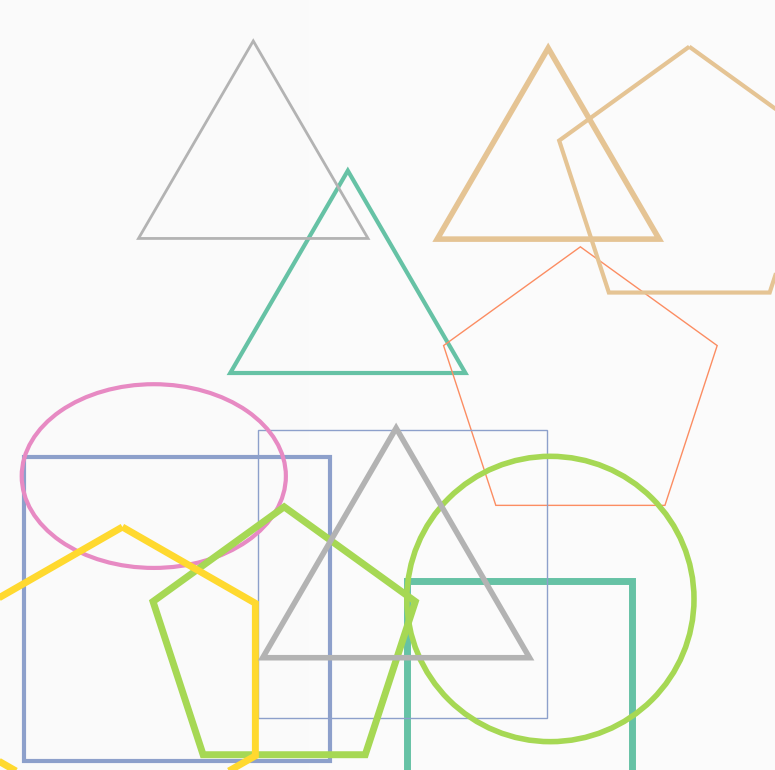[{"shape": "triangle", "thickness": 1.5, "radius": 0.88, "center": [0.449, 0.603]}, {"shape": "square", "thickness": 2.5, "radius": 0.72, "center": [0.67, 0.101]}, {"shape": "pentagon", "thickness": 0.5, "radius": 0.93, "center": [0.749, 0.494]}, {"shape": "square", "thickness": 1.5, "radius": 0.99, "center": [0.229, 0.21]}, {"shape": "square", "thickness": 0.5, "radius": 0.93, "center": [0.52, 0.255]}, {"shape": "oval", "thickness": 1.5, "radius": 0.85, "center": [0.198, 0.382]}, {"shape": "circle", "thickness": 2, "radius": 0.93, "center": [0.71, 0.222]}, {"shape": "pentagon", "thickness": 2.5, "radius": 0.89, "center": [0.367, 0.164]}, {"shape": "hexagon", "thickness": 2.5, "radius": 0.99, "center": [0.158, 0.117]}, {"shape": "pentagon", "thickness": 1.5, "radius": 0.88, "center": [0.889, 0.763]}, {"shape": "triangle", "thickness": 2, "radius": 0.83, "center": [0.707, 0.772]}, {"shape": "triangle", "thickness": 2, "radius": 0.99, "center": [0.511, 0.245]}, {"shape": "triangle", "thickness": 1, "radius": 0.85, "center": [0.327, 0.776]}]